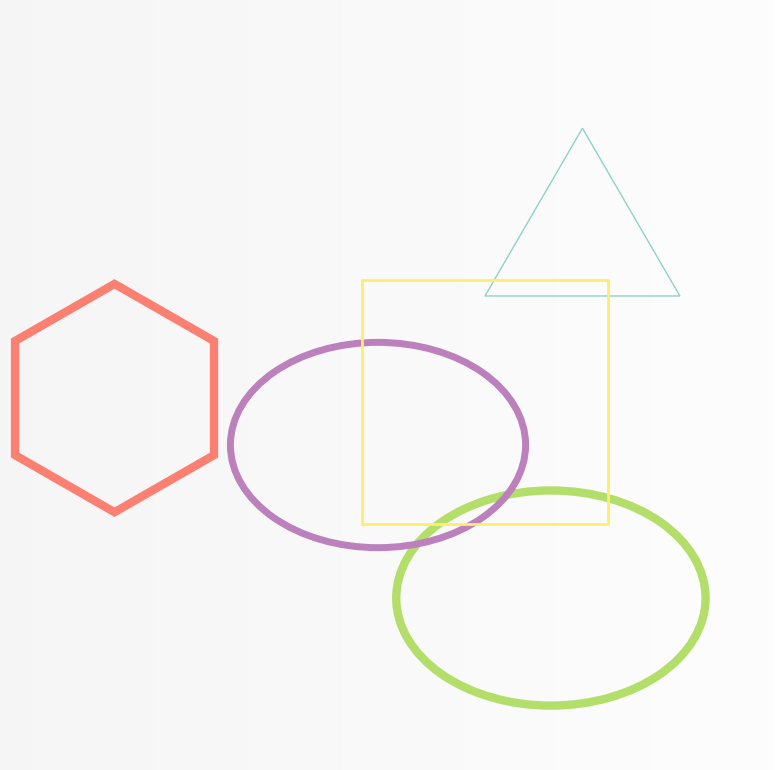[{"shape": "triangle", "thickness": 0.5, "radius": 0.73, "center": [0.752, 0.688]}, {"shape": "hexagon", "thickness": 3, "radius": 0.74, "center": [0.148, 0.483]}, {"shape": "oval", "thickness": 3, "radius": 1.0, "center": [0.711, 0.223]}, {"shape": "oval", "thickness": 2.5, "radius": 0.95, "center": [0.488, 0.422]}, {"shape": "square", "thickness": 1, "radius": 0.79, "center": [0.626, 0.477]}]